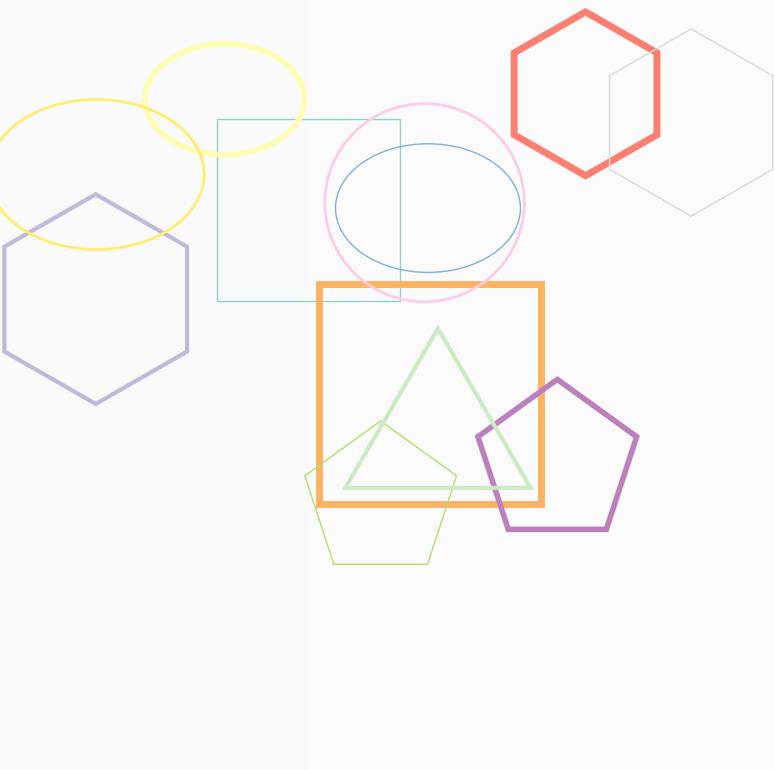[{"shape": "square", "thickness": 0.5, "radius": 0.59, "center": [0.399, 0.727]}, {"shape": "oval", "thickness": 2, "radius": 0.51, "center": [0.29, 0.871]}, {"shape": "hexagon", "thickness": 1.5, "radius": 0.68, "center": [0.124, 0.612]}, {"shape": "hexagon", "thickness": 2.5, "radius": 0.53, "center": [0.756, 0.878]}, {"shape": "oval", "thickness": 0.5, "radius": 0.6, "center": [0.552, 0.73]}, {"shape": "square", "thickness": 2.5, "radius": 0.72, "center": [0.555, 0.488]}, {"shape": "pentagon", "thickness": 0.5, "radius": 0.51, "center": [0.491, 0.35]}, {"shape": "circle", "thickness": 1, "radius": 0.64, "center": [0.548, 0.737]}, {"shape": "hexagon", "thickness": 0.5, "radius": 0.61, "center": [0.892, 0.841]}, {"shape": "pentagon", "thickness": 2, "radius": 0.54, "center": [0.719, 0.4]}, {"shape": "triangle", "thickness": 1.5, "radius": 0.69, "center": [0.565, 0.435]}, {"shape": "oval", "thickness": 1, "radius": 0.7, "center": [0.124, 0.773]}]